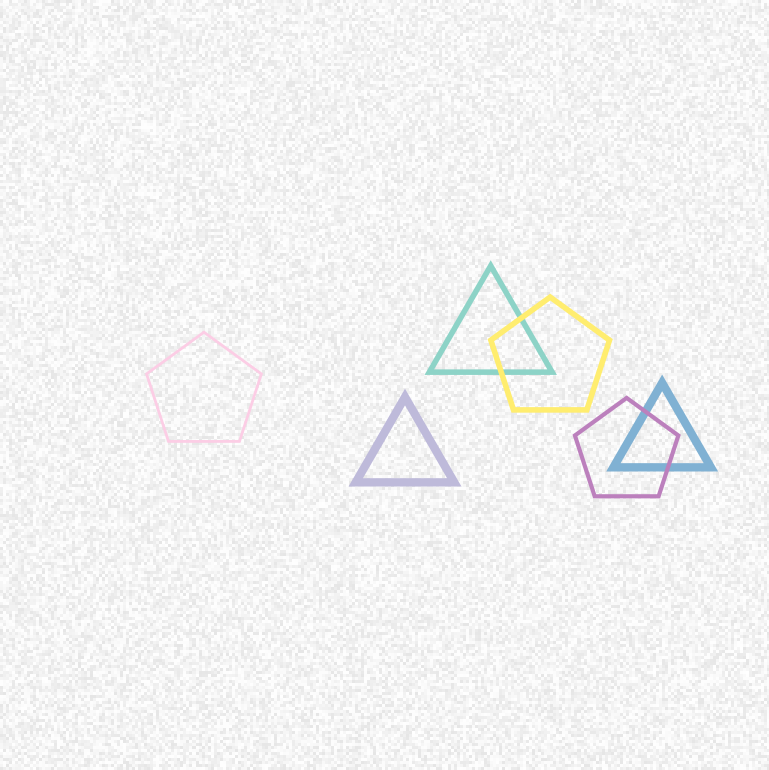[{"shape": "triangle", "thickness": 2, "radius": 0.46, "center": [0.637, 0.563]}, {"shape": "triangle", "thickness": 3, "radius": 0.37, "center": [0.526, 0.411]}, {"shape": "triangle", "thickness": 3, "radius": 0.37, "center": [0.86, 0.43]}, {"shape": "pentagon", "thickness": 1, "radius": 0.39, "center": [0.265, 0.49]}, {"shape": "pentagon", "thickness": 1.5, "radius": 0.35, "center": [0.814, 0.413]}, {"shape": "pentagon", "thickness": 2, "radius": 0.41, "center": [0.714, 0.533]}]